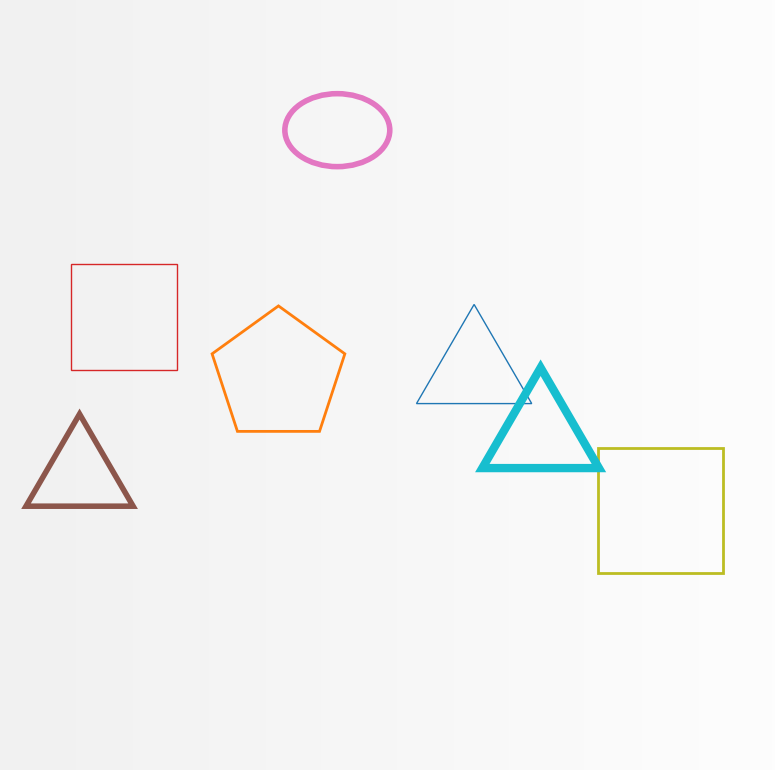[{"shape": "triangle", "thickness": 0.5, "radius": 0.43, "center": [0.612, 0.519]}, {"shape": "pentagon", "thickness": 1, "radius": 0.45, "center": [0.359, 0.513]}, {"shape": "square", "thickness": 0.5, "radius": 0.34, "center": [0.16, 0.589]}, {"shape": "triangle", "thickness": 2, "radius": 0.4, "center": [0.103, 0.382]}, {"shape": "oval", "thickness": 2, "radius": 0.34, "center": [0.435, 0.831]}, {"shape": "square", "thickness": 1, "radius": 0.41, "center": [0.852, 0.337]}, {"shape": "triangle", "thickness": 3, "radius": 0.43, "center": [0.698, 0.436]}]